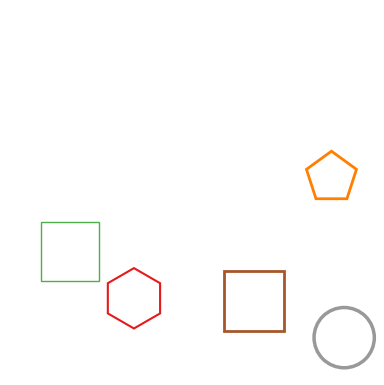[{"shape": "hexagon", "thickness": 1.5, "radius": 0.39, "center": [0.348, 0.225]}, {"shape": "square", "thickness": 1, "radius": 0.38, "center": [0.182, 0.346]}, {"shape": "pentagon", "thickness": 2, "radius": 0.34, "center": [0.861, 0.539]}, {"shape": "square", "thickness": 2, "radius": 0.39, "center": [0.66, 0.218]}, {"shape": "circle", "thickness": 2.5, "radius": 0.39, "center": [0.894, 0.123]}]